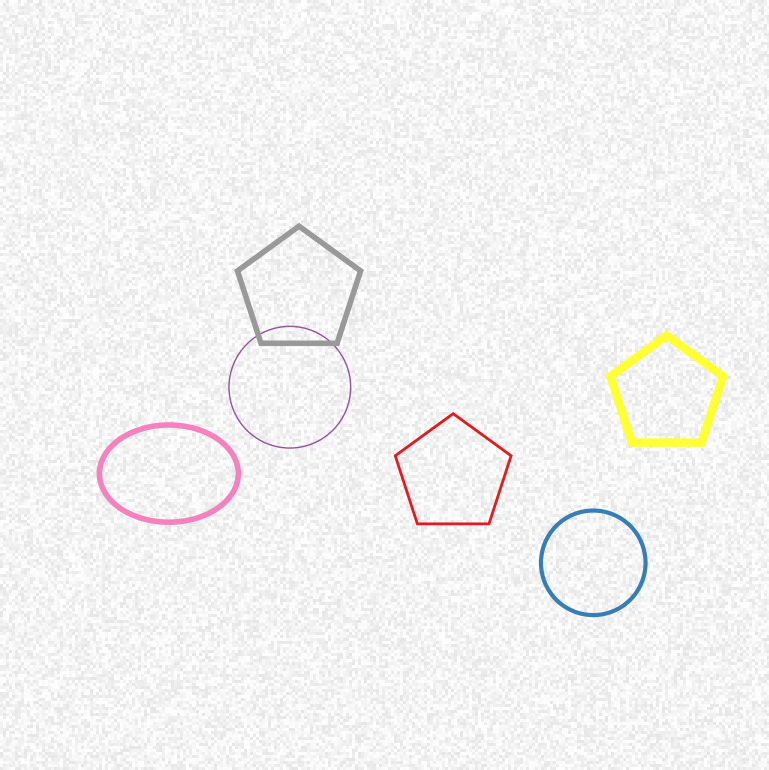[{"shape": "pentagon", "thickness": 1, "radius": 0.4, "center": [0.589, 0.384]}, {"shape": "circle", "thickness": 1.5, "radius": 0.34, "center": [0.77, 0.269]}, {"shape": "circle", "thickness": 0.5, "radius": 0.4, "center": [0.376, 0.497]}, {"shape": "pentagon", "thickness": 3, "radius": 0.38, "center": [0.866, 0.487]}, {"shape": "oval", "thickness": 2, "radius": 0.45, "center": [0.219, 0.385]}, {"shape": "pentagon", "thickness": 2, "radius": 0.42, "center": [0.388, 0.622]}]